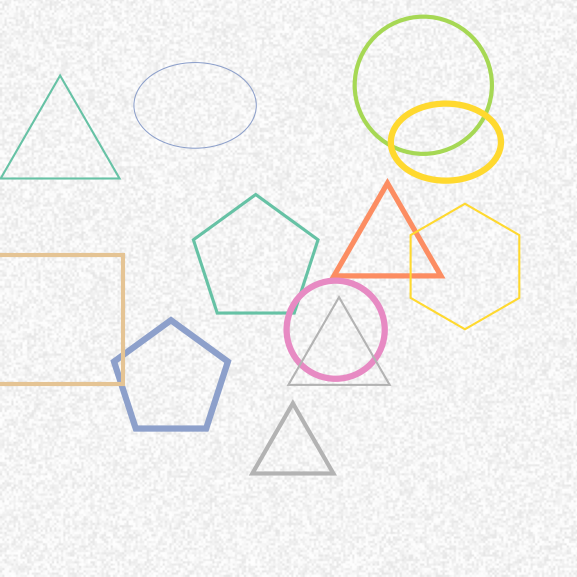[{"shape": "pentagon", "thickness": 1.5, "radius": 0.57, "center": [0.443, 0.549]}, {"shape": "triangle", "thickness": 1, "radius": 0.59, "center": [0.104, 0.749]}, {"shape": "triangle", "thickness": 2.5, "radius": 0.54, "center": [0.671, 0.575]}, {"shape": "pentagon", "thickness": 3, "radius": 0.52, "center": [0.296, 0.341]}, {"shape": "oval", "thickness": 0.5, "radius": 0.53, "center": [0.338, 0.817]}, {"shape": "circle", "thickness": 3, "radius": 0.42, "center": [0.581, 0.428]}, {"shape": "circle", "thickness": 2, "radius": 0.59, "center": [0.733, 0.852]}, {"shape": "oval", "thickness": 3, "radius": 0.48, "center": [0.772, 0.753]}, {"shape": "hexagon", "thickness": 1, "radius": 0.54, "center": [0.805, 0.538]}, {"shape": "square", "thickness": 2, "radius": 0.56, "center": [0.101, 0.446]}, {"shape": "triangle", "thickness": 2, "radius": 0.4, "center": [0.507, 0.22]}, {"shape": "triangle", "thickness": 1, "radius": 0.51, "center": [0.587, 0.383]}]